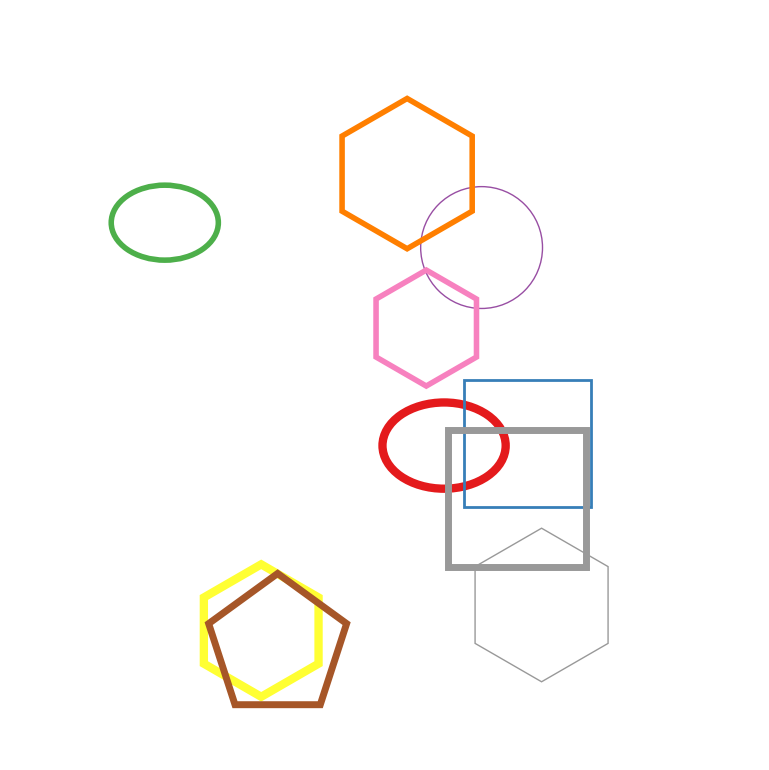[{"shape": "oval", "thickness": 3, "radius": 0.4, "center": [0.577, 0.421]}, {"shape": "square", "thickness": 1, "radius": 0.41, "center": [0.685, 0.424]}, {"shape": "oval", "thickness": 2, "radius": 0.35, "center": [0.214, 0.711]}, {"shape": "circle", "thickness": 0.5, "radius": 0.4, "center": [0.625, 0.679]}, {"shape": "hexagon", "thickness": 2, "radius": 0.49, "center": [0.529, 0.775]}, {"shape": "hexagon", "thickness": 3, "radius": 0.43, "center": [0.339, 0.181]}, {"shape": "pentagon", "thickness": 2.5, "radius": 0.47, "center": [0.361, 0.161]}, {"shape": "hexagon", "thickness": 2, "radius": 0.38, "center": [0.554, 0.574]}, {"shape": "hexagon", "thickness": 0.5, "radius": 0.5, "center": [0.703, 0.214]}, {"shape": "square", "thickness": 2.5, "radius": 0.45, "center": [0.672, 0.352]}]